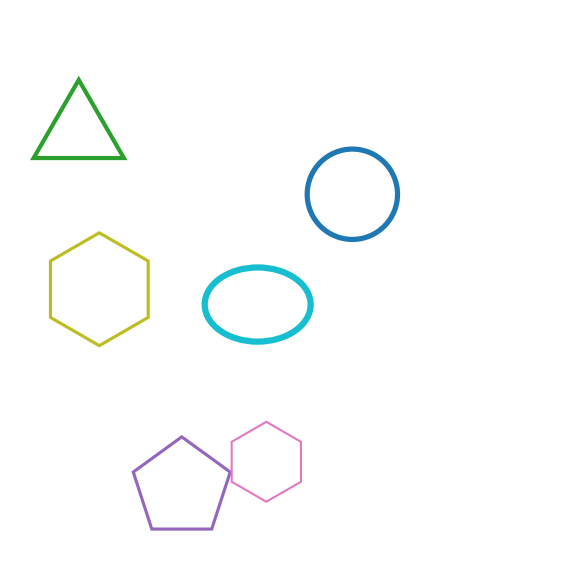[{"shape": "circle", "thickness": 2.5, "radius": 0.39, "center": [0.61, 0.663]}, {"shape": "triangle", "thickness": 2, "radius": 0.45, "center": [0.136, 0.771]}, {"shape": "pentagon", "thickness": 1.5, "radius": 0.44, "center": [0.315, 0.154]}, {"shape": "hexagon", "thickness": 1, "radius": 0.35, "center": [0.461, 0.2]}, {"shape": "hexagon", "thickness": 1.5, "radius": 0.49, "center": [0.172, 0.498]}, {"shape": "oval", "thickness": 3, "radius": 0.46, "center": [0.446, 0.472]}]